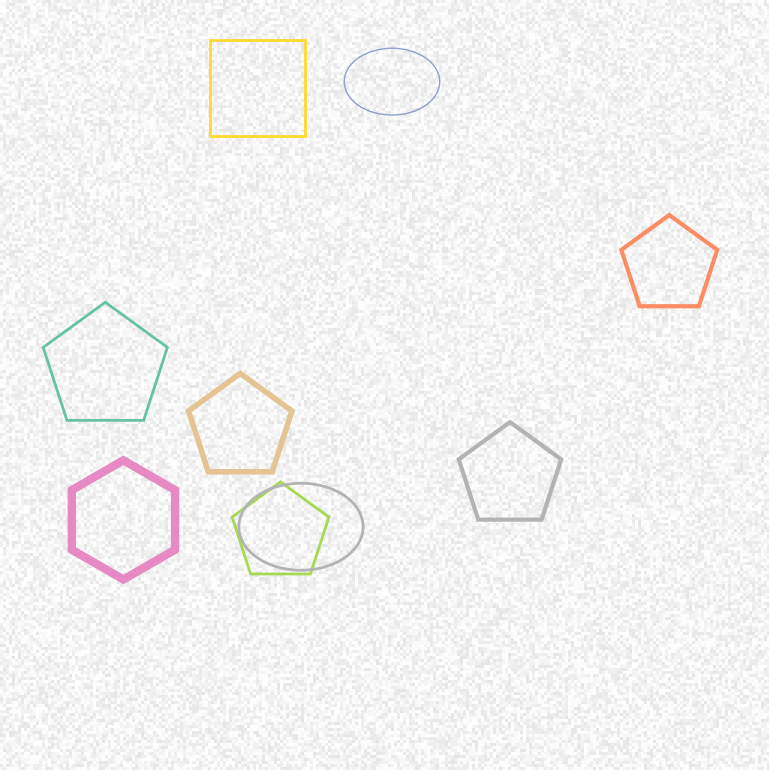[{"shape": "pentagon", "thickness": 1, "radius": 0.42, "center": [0.137, 0.523]}, {"shape": "pentagon", "thickness": 1.5, "radius": 0.33, "center": [0.869, 0.655]}, {"shape": "oval", "thickness": 0.5, "radius": 0.31, "center": [0.509, 0.894]}, {"shape": "hexagon", "thickness": 3, "radius": 0.39, "center": [0.16, 0.325]}, {"shape": "pentagon", "thickness": 1, "radius": 0.33, "center": [0.364, 0.308]}, {"shape": "square", "thickness": 1, "radius": 0.31, "center": [0.335, 0.886]}, {"shape": "pentagon", "thickness": 2, "radius": 0.35, "center": [0.312, 0.444]}, {"shape": "pentagon", "thickness": 1.5, "radius": 0.35, "center": [0.662, 0.382]}, {"shape": "oval", "thickness": 1, "radius": 0.4, "center": [0.391, 0.316]}]